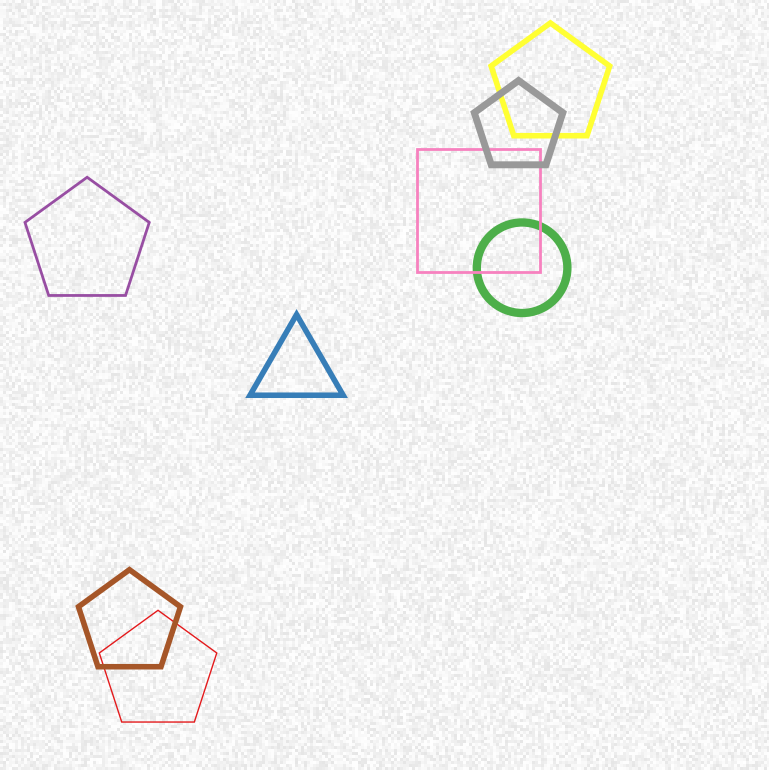[{"shape": "pentagon", "thickness": 0.5, "radius": 0.4, "center": [0.205, 0.127]}, {"shape": "triangle", "thickness": 2, "radius": 0.35, "center": [0.385, 0.522]}, {"shape": "circle", "thickness": 3, "radius": 0.29, "center": [0.678, 0.652]}, {"shape": "pentagon", "thickness": 1, "radius": 0.42, "center": [0.113, 0.685]}, {"shape": "pentagon", "thickness": 2, "radius": 0.4, "center": [0.715, 0.889]}, {"shape": "pentagon", "thickness": 2, "radius": 0.35, "center": [0.168, 0.19]}, {"shape": "square", "thickness": 1, "radius": 0.4, "center": [0.622, 0.726]}, {"shape": "pentagon", "thickness": 2.5, "radius": 0.3, "center": [0.673, 0.835]}]